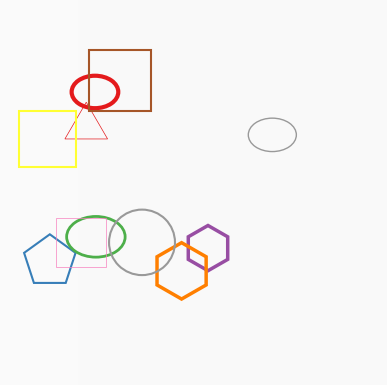[{"shape": "triangle", "thickness": 0.5, "radius": 0.32, "center": [0.223, 0.671]}, {"shape": "oval", "thickness": 3, "radius": 0.3, "center": [0.245, 0.761]}, {"shape": "pentagon", "thickness": 1.5, "radius": 0.35, "center": [0.129, 0.322]}, {"shape": "oval", "thickness": 2, "radius": 0.38, "center": [0.247, 0.385]}, {"shape": "hexagon", "thickness": 2.5, "radius": 0.29, "center": [0.537, 0.356]}, {"shape": "hexagon", "thickness": 2.5, "radius": 0.37, "center": [0.469, 0.296]}, {"shape": "square", "thickness": 1.5, "radius": 0.36, "center": [0.123, 0.639]}, {"shape": "square", "thickness": 1.5, "radius": 0.39, "center": [0.31, 0.791]}, {"shape": "square", "thickness": 0.5, "radius": 0.32, "center": [0.208, 0.37]}, {"shape": "oval", "thickness": 1, "radius": 0.31, "center": [0.703, 0.65]}, {"shape": "circle", "thickness": 1.5, "radius": 0.43, "center": [0.366, 0.37]}]